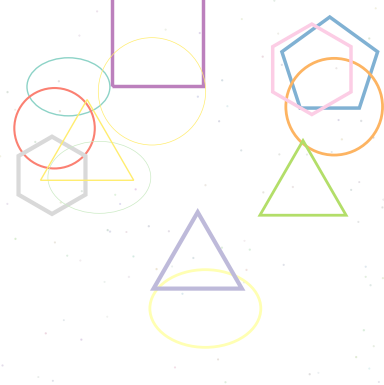[{"shape": "oval", "thickness": 1, "radius": 0.54, "center": [0.178, 0.775]}, {"shape": "oval", "thickness": 2, "radius": 0.72, "center": [0.533, 0.199]}, {"shape": "triangle", "thickness": 3, "radius": 0.66, "center": [0.513, 0.317]}, {"shape": "circle", "thickness": 1.5, "radius": 0.52, "center": [0.142, 0.667]}, {"shape": "pentagon", "thickness": 2.5, "radius": 0.65, "center": [0.857, 0.825]}, {"shape": "circle", "thickness": 2, "radius": 0.63, "center": [0.868, 0.723]}, {"shape": "triangle", "thickness": 2, "radius": 0.65, "center": [0.787, 0.506]}, {"shape": "hexagon", "thickness": 2.5, "radius": 0.59, "center": [0.81, 0.82]}, {"shape": "hexagon", "thickness": 3, "radius": 0.5, "center": [0.135, 0.545]}, {"shape": "square", "thickness": 2.5, "radius": 0.59, "center": [0.409, 0.893]}, {"shape": "oval", "thickness": 0.5, "radius": 0.67, "center": [0.258, 0.539]}, {"shape": "circle", "thickness": 0.5, "radius": 0.7, "center": [0.395, 0.763]}, {"shape": "triangle", "thickness": 1, "radius": 0.7, "center": [0.226, 0.602]}]